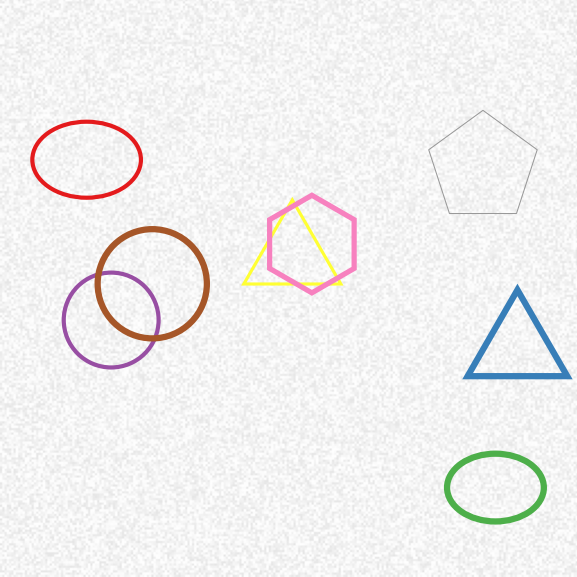[{"shape": "oval", "thickness": 2, "radius": 0.47, "center": [0.15, 0.723]}, {"shape": "triangle", "thickness": 3, "radius": 0.5, "center": [0.896, 0.398]}, {"shape": "oval", "thickness": 3, "radius": 0.42, "center": [0.858, 0.155]}, {"shape": "circle", "thickness": 2, "radius": 0.41, "center": [0.193, 0.445]}, {"shape": "triangle", "thickness": 1.5, "radius": 0.49, "center": [0.506, 0.556]}, {"shape": "circle", "thickness": 3, "radius": 0.47, "center": [0.264, 0.508]}, {"shape": "hexagon", "thickness": 2.5, "radius": 0.42, "center": [0.54, 0.577]}, {"shape": "pentagon", "thickness": 0.5, "radius": 0.49, "center": [0.836, 0.709]}]